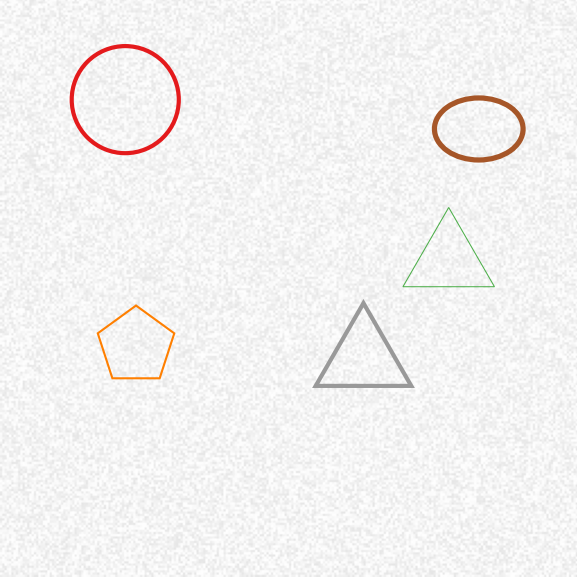[{"shape": "circle", "thickness": 2, "radius": 0.46, "center": [0.217, 0.827]}, {"shape": "triangle", "thickness": 0.5, "radius": 0.46, "center": [0.777, 0.548]}, {"shape": "pentagon", "thickness": 1, "radius": 0.35, "center": [0.236, 0.4]}, {"shape": "oval", "thickness": 2.5, "radius": 0.38, "center": [0.829, 0.776]}, {"shape": "triangle", "thickness": 2, "radius": 0.48, "center": [0.629, 0.379]}]